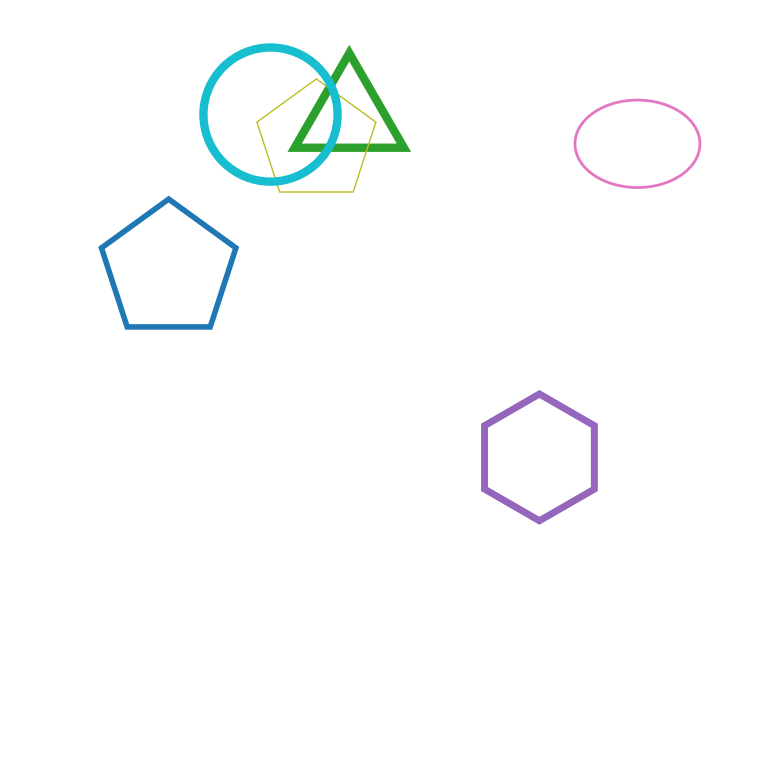[{"shape": "pentagon", "thickness": 2, "radius": 0.46, "center": [0.219, 0.65]}, {"shape": "triangle", "thickness": 3, "radius": 0.41, "center": [0.454, 0.849]}, {"shape": "hexagon", "thickness": 2.5, "radius": 0.41, "center": [0.701, 0.406]}, {"shape": "oval", "thickness": 1, "radius": 0.41, "center": [0.828, 0.813]}, {"shape": "pentagon", "thickness": 0.5, "radius": 0.41, "center": [0.411, 0.816]}, {"shape": "circle", "thickness": 3, "radius": 0.44, "center": [0.351, 0.851]}]